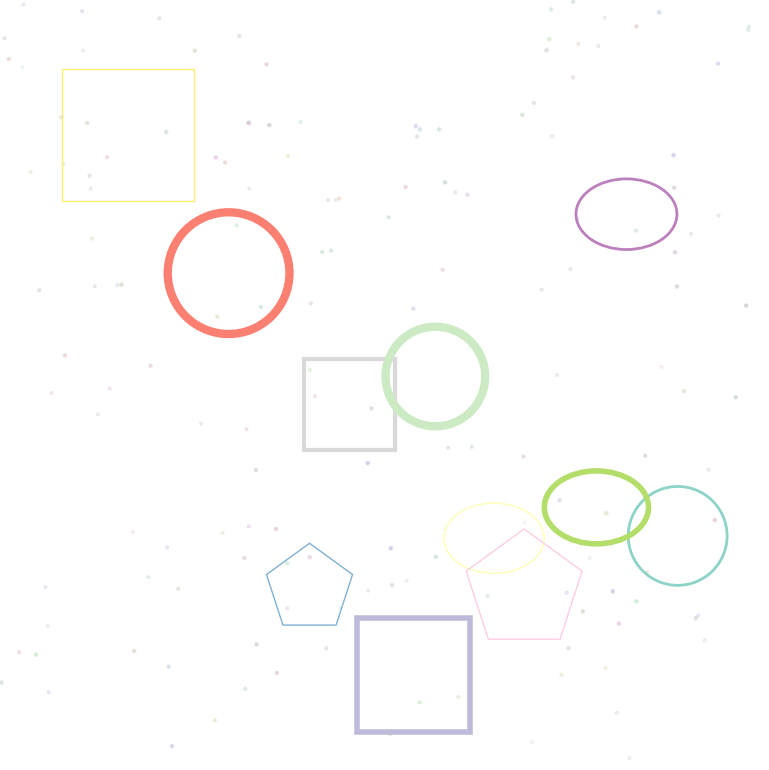[{"shape": "circle", "thickness": 1, "radius": 0.32, "center": [0.88, 0.304]}, {"shape": "oval", "thickness": 0.5, "radius": 0.33, "center": [0.641, 0.301]}, {"shape": "square", "thickness": 2, "radius": 0.37, "center": [0.537, 0.123]}, {"shape": "circle", "thickness": 3, "radius": 0.4, "center": [0.297, 0.645]}, {"shape": "pentagon", "thickness": 0.5, "radius": 0.29, "center": [0.402, 0.236]}, {"shape": "oval", "thickness": 2, "radius": 0.34, "center": [0.775, 0.341]}, {"shape": "pentagon", "thickness": 0.5, "radius": 0.4, "center": [0.681, 0.234]}, {"shape": "square", "thickness": 1.5, "radius": 0.29, "center": [0.454, 0.475]}, {"shape": "oval", "thickness": 1, "radius": 0.33, "center": [0.814, 0.722]}, {"shape": "circle", "thickness": 3, "radius": 0.32, "center": [0.565, 0.511]}, {"shape": "square", "thickness": 0.5, "radius": 0.43, "center": [0.166, 0.824]}]